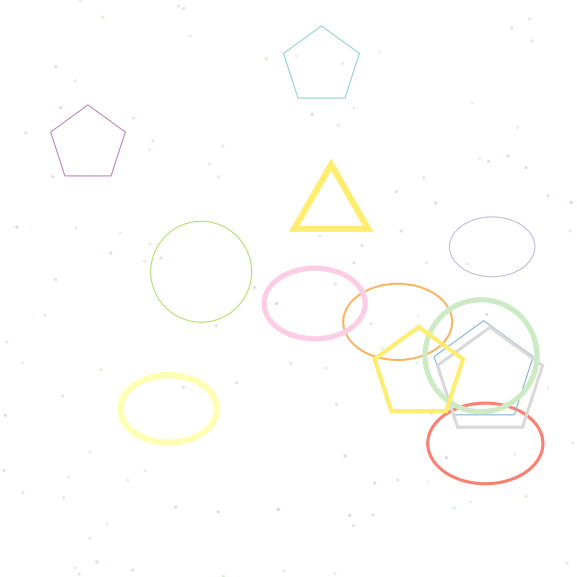[{"shape": "pentagon", "thickness": 0.5, "radius": 0.35, "center": [0.557, 0.885]}, {"shape": "oval", "thickness": 3, "radius": 0.42, "center": [0.292, 0.291]}, {"shape": "oval", "thickness": 0.5, "radius": 0.37, "center": [0.852, 0.572]}, {"shape": "oval", "thickness": 1.5, "radius": 0.5, "center": [0.84, 0.231]}, {"shape": "pentagon", "thickness": 0.5, "radius": 0.45, "center": [0.838, 0.354]}, {"shape": "oval", "thickness": 1, "radius": 0.47, "center": [0.689, 0.442]}, {"shape": "circle", "thickness": 0.5, "radius": 0.44, "center": [0.348, 0.529]}, {"shape": "oval", "thickness": 2.5, "radius": 0.44, "center": [0.545, 0.474]}, {"shape": "pentagon", "thickness": 1.5, "radius": 0.48, "center": [0.849, 0.337]}, {"shape": "pentagon", "thickness": 0.5, "radius": 0.34, "center": [0.152, 0.749]}, {"shape": "circle", "thickness": 2.5, "radius": 0.48, "center": [0.833, 0.383]}, {"shape": "pentagon", "thickness": 2, "radius": 0.4, "center": [0.725, 0.352]}, {"shape": "triangle", "thickness": 3, "radius": 0.37, "center": [0.573, 0.64]}]